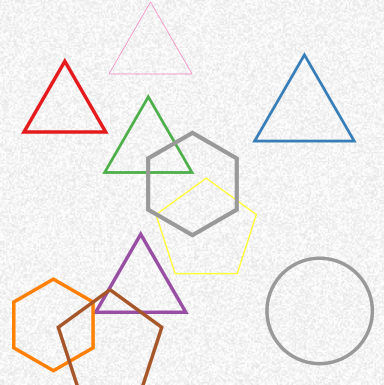[{"shape": "triangle", "thickness": 2.5, "radius": 0.61, "center": [0.168, 0.718]}, {"shape": "triangle", "thickness": 2, "radius": 0.75, "center": [0.791, 0.708]}, {"shape": "triangle", "thickness": 2, "radius": 0.66, "center": [0.385, 0.617]}, {"shape": "triangle", "thickness": 2.5, "radius": 0.68, "center": [0.366, 0.256]}, {"shape": "hexagon", "thickness": 2.5, "radius": 0.59, "center": [0.139, 0.156]}, {"shape": "pentagon", "thickness": 1, "radius": 0.69, "center": [0.536, 0.4]}, {"shape": "pentagon", "thickness": 2.5, "radius": 0.71, "center": [0.286, 0.106]}, {"shape": "triangle", "thickness": 0.5, "radius": 0.62, "center": [0.391, 0.87]}, {"shape": "circle", "thickness": 2.5, "radius": 0.68, "center": [0.83, 0.192]}, {"shape": "hexagon", "thickness": 3, "radius": 0.66, "center": [0.5, 0.522]}]